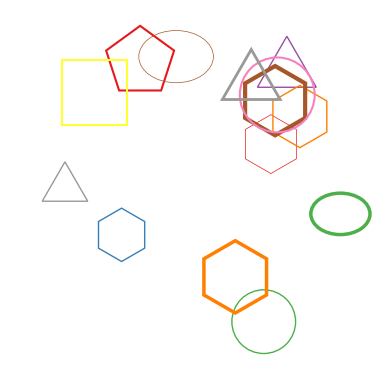[{"shape": "hexagon", "thickness": 0.5, "radius": 0.38, "center": [0.704, 0.626]}, {"shape": "pentagon", "thickness": 1.5, "radius": 0.46, "center": [0.364, 0.84]}, {"shape": "hexagon", "thickness": 1, "radius": 0.35, "center": [0.316, 0.39]}, {"shape": "oval", "thickness": 2.5, "radius": 0.38, "center": [0.884, 0.444]}, {"shape": "circle", "thickness": 1, "radius": 0.41, "center": [0.685, 0.165]}, {"shape": "triangle", "thickness": 1, "radius": 0.44, "center": [0.745, 0.817]}, {"shape": "hexagon", "thickness": 1, "radius": 0.4, "center": [0.779, 0.697]}, {"shape": "hexagon", "thickness": 2.5, "radius": 0.47, "center": [0.611, 0.281]}, {"shape": "square", "thickness": 1.5, "radius": 0.42, "center": [0.246, 0.76]}, {"shape": "oval", "thickness": 0.5, "radius": 0.48, "center": [0.457, 0.853]}, {"shape": "hexagon", "thickness": 3, "radius": 0.45, "center": [0.715, 0.739]}, {"shape": "circle", "thickness": 1.5, "radius": 0.49, "center": [0.72, 0.754]}, {"shape": "triangle", "thickness": 1, "radius": 0.34, "center": [0.169, 0.511]}, {"shape": "triangle", "thickness": 2, "radius": 0.43, "center": [0.653, 0.785]}]